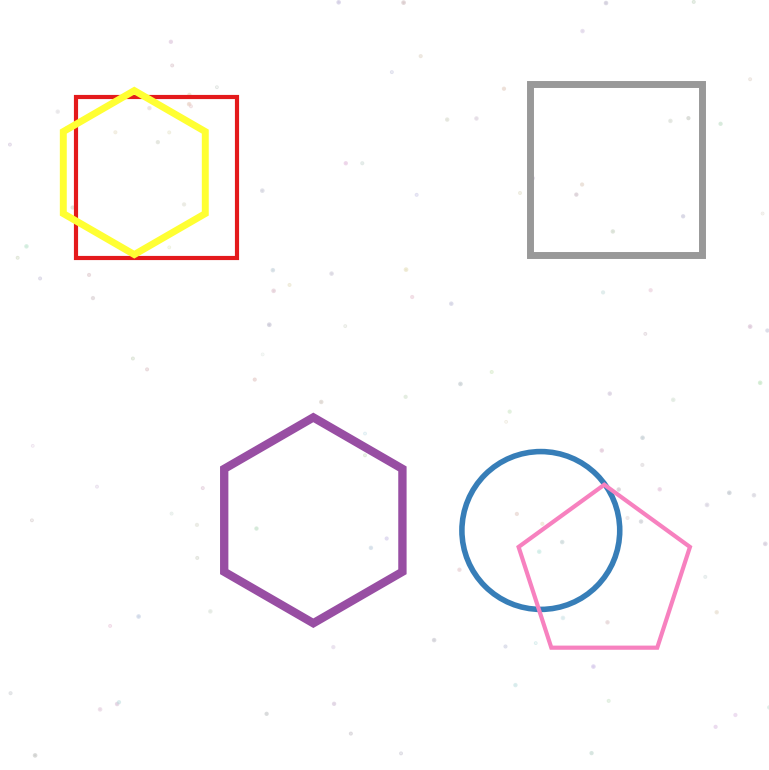[{"shape": "square", "thickness": 1.5, "radius": 0.52, "center": [0.203, 0.77]}, {"shape": "circle", "thickness": 2, "radius": 0.51, "center": [0.702, 0.311]}, {"shape": "hexagon", "thickness": 3, "radius": 0.67, "center": [0.407, 0.324]}, {"shape": "hexagon", "thickness": 2.5, "radius": 0.53, "center": [0.174, 0.776]}, {"shape": "pentagon", "thickness": 1.5, "radius": 0.59, "center": [0.785, 0.254]}, {"shape": "square", "thickness": 2.5, "radius": 0.56, "center": [0.8, 0.78]}]